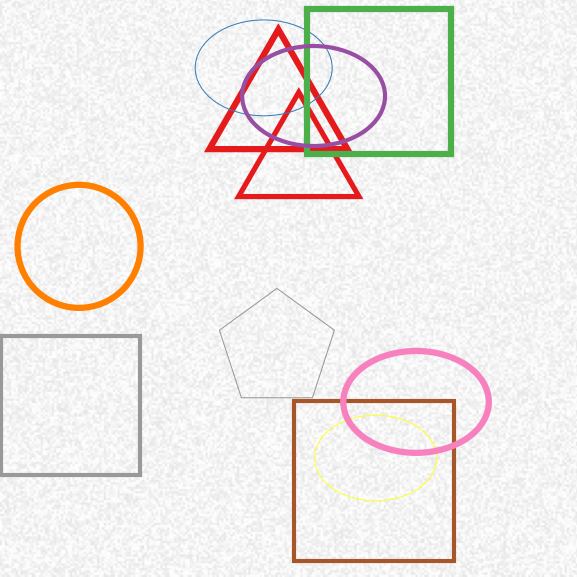[{"shape": "triangle", "thickness": 3, "radius": 0.69, "center": [0.482, 0.81]}, {"shape": "triangle", "thickness": 2.5, "radius": 0.6, "center": [0.517, 0.719]}, {"shape": "oval", "thickness": 0.5, "radius": 0.59, "center": [0.457, 0.882]}, {"shape": "square", "thickness": 3, "radius": 0.63, "center": [0.656, 0.858]}, {"shape": "oval", "thickness": 2, "radius": 0.62, "center": [0.543, 0.833]}, {"shape": "circle", "thickness": 3, "radius": 0.53, "center": [0.137, 0.573]}, {"shape": "oval", "thickness": 0.5, "radius": 0.53, "center": [0.65, 0.206]}, {"shape": "square", "thickness": 2, "radius": 0.69, "center": [0.648, 0.167]}, {"shape": "oval", "thickness": 3, "radius": 0.63, "center": [0.72, 0.303]}, {"shape": "pentagon", "thickness": 0.5, "radius": 0.52, "center": [0.48, 0.395]}, {"shape": "square", "thickness": 2, "radius": 0.6, "center": [0.122, 0.297]}]